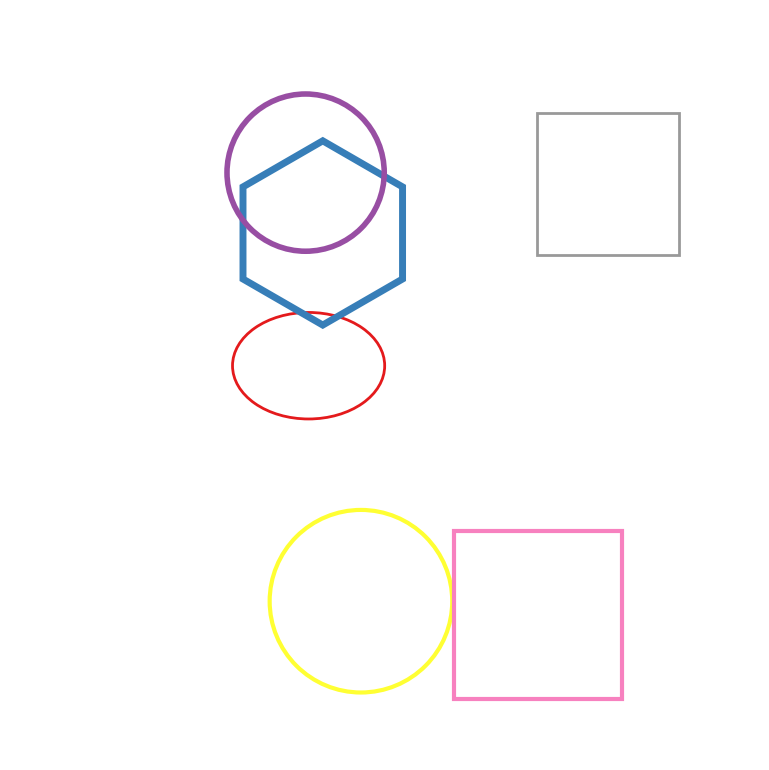[{"shape": "oval", "thickness": 1, "radius": 0.49, "center": [0.401, 0.525]}, {"shape": "hexagon", "thickness": 2.5, "radius": 0.6, "center": [0.419, 0.697]}, {"shape": "circle", "thickness": 2, "radius": 0.51, "center": [0.397, 0.776]}, {"shape": "circle", "thickness": 1.5, "radius": 0.59, "center": [0.469, 0.219]}, {"shape": "square", "thickness": 1.5, "radius": 0.54, "center": [0.698, 0.202]}, {"shape": "square", "thickness": 1, "radius": 0.46, "center": [0.79, 0.761]}]